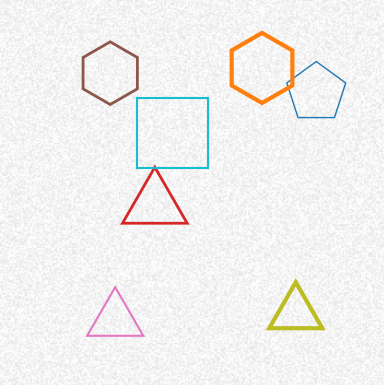[{"shape": "pentagon", "thickness": 1, "radius": 0.4, "center": [0.821, 0.76]}, {"shape": "hexagon", "thickness": 3, "radius": 0.45, "center": [0.681, 0.823]}, {"shape": "triangle", "thickness": 2, "radius": 0.49, "center": [0.402, 0.469]}, {"shape": "hexagon", "thickness": 2, "radius": 0.41, "center": [0.286, 0.81]}, {"shape": "triangle", "thickness": 1.5, "radius": 0.42, "center": [0.299, 0.17]}, {"shape": "triangle", "thickness": 3, "radius": 0.4, "center": [0.768, 0.187]}, {"shape": "square", "thickness": 1.5, "radius": 0.46, "center": [0.448, 0.655]}]